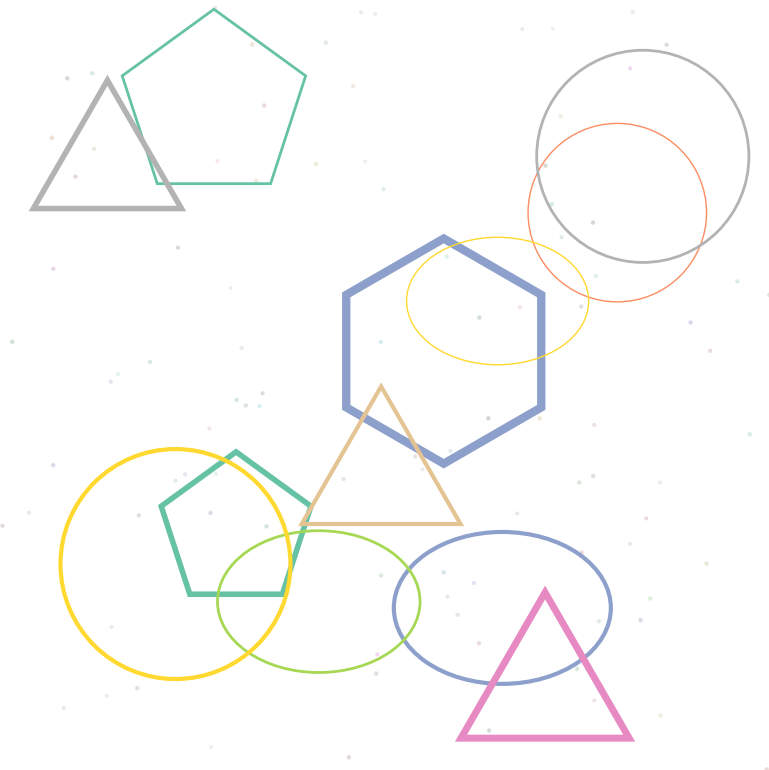[{"shape": "pentagon", "thickness": 2, "radius": 0.51, "center": [0.307, 0.311]}, {"shape": "pentagon", "thickness": 1, "radius": 0.63, "center": [0.278, 0.863]}, {"shape": "circle", "thickness": 0.5, "radius": 0.58, "center": [0.802, 0.724]}, {"shape": "oval", "thickness": 1.5, "radius": 0.7, "center": [0.652, 0.21]}, {"shape": "hexagon", "thickness": 3, "radius": 0.73, "center": [0.576, 0.544]}, {"shape": "triangle", "thickness": 2.5, "radius": 0.63, "center": [0.708, 0.104]}, {"shape": "oval", "thickness": 1, "radius": 0.66, "center": [0.414, 0.219]}, {"shape": "oval", "thickness": 0.5, "radius": 0.59, "center": [0.646, 0.609]}, {"shape": "circle", "thickness": 1.5, "radius": 0.75, "center": [0.228, 0.267]}, {"shape": "triangle", "thickness": 1.5, "radius": 0.6, "center": [0.495, 0.379]}, {"shape": "circle", "thickness": 1, "radius": 0.69, "center": [0.835, 0.797]}, {"shape": "triangle", "thickness": 2, "radius": 0.56, "center": [0.14, 0.785]}]